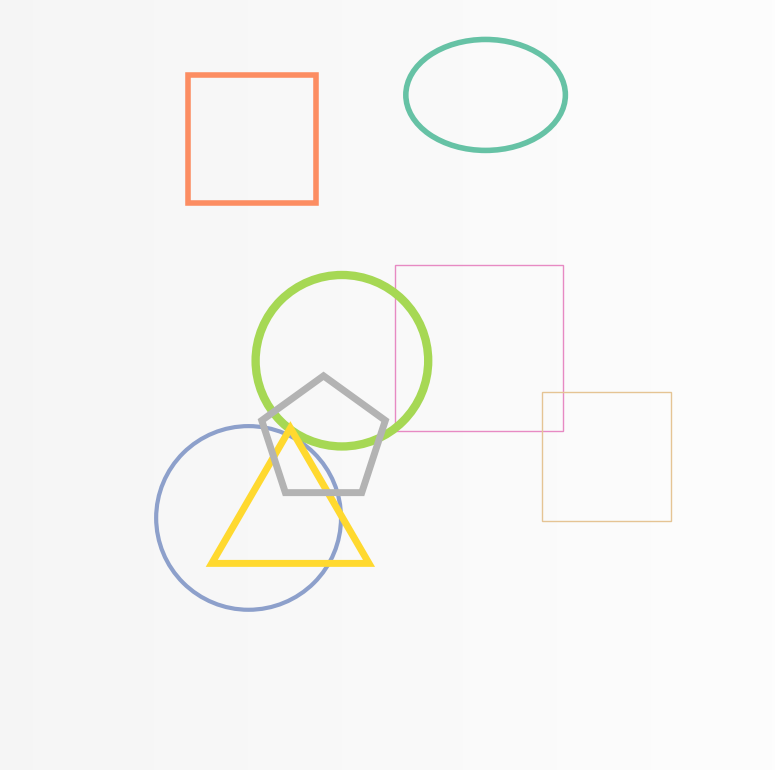[{"shape": "oval", "thickness": 2, "radius": 0.51, "center": [0.627, 0.877]}, {"shape": "square", "thickness": 2, "radius": 0.41, "center": [0.325, 0.819]}, {"shape": "circle", "thickness": 1.5, "radius": 0.6, "center": [0.321, 0.327]}, {"shape": "square", "thickness": 0.5, "radius": 0.54, "center": [0.618, 0.548]}, {"shape": "circle", "thickness": 3, "radius": 0.56, "center": [0.441, 0.532]}, {"shape": "triangle", "thickness": 2.5, "radius": 0.59, "center": [0.375, 0.327]}, {"shape": "square", "thickness": 0.5, "radius": 0.42, "center": [0.783, 0.407]}, {"shape": "pentagon", "thickness": 2.5, "radius": 0.42, "center": [0.417, 0.428]}]